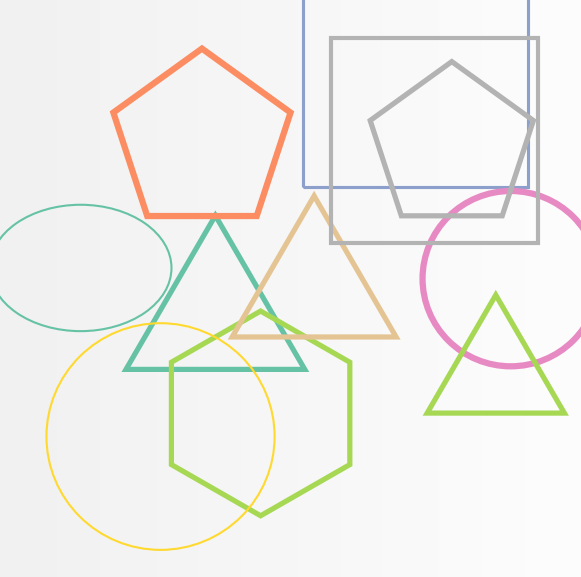[{"shape": "triangle", "thickness": 2.5, "radius": 0.89, "center": [0.371, 0.448]}, {"shape": "oval", "thickness": 1, "radius": 0.78, "center": [0.139, 0.535]}, {"shape": "pentagon", "thickness": 3, "radius": 0.8, "center": [0.347, 0.755]}, {"shape": "square", "thickness": 1.5, "radius": 0.97, "center": [0.715, 0.869]}, {"shape": "circle", "thickness": 3, "radius": 0.76, "center": [0.879, 0.517]}, {"shape": "hexagon", "thickness": 2.5, "radius": 0.89, "center": [0.448, 0.283]}, {"shape": "triangle", "thickness": 2.5, "radius": 0.68, "center": [0.853, 0.352]}, {"shape": "circle", "thickness": 1, "radius": 0.98, "center": [0.276, 0.243]}, {"shape": "triangle", "thickness": 2.5, "radius": 0.81, "center": [0.54, 0.497]}, {"shape": "square", "thickness": 2, "radius": 0.89, "center": [0.748, 0.756]}, {"shape": "pentagon", "thickness": 2.5, "radius": 0.74, "center": [0.777, 0.745]}]